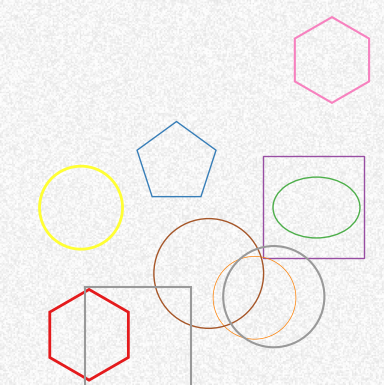[{"shape": "hexagon", "thickness": 2, "radius": 0.59, "center": [0.231, 0.13]}, {"shape": "pentagon", "thickness": 1, "radius": 0.54, "center": [0.459, 0.576]}, {"shape": "oval", "thickness": 1, "radius": 0.56, "center": [0.822, 0.461]}, {"shape": "square", "thickness": 1, "radius": 0.66, "center": [0.815, 0.462]}, {"shape": "circle", "thickness": 0.5, "radius": 0.54, "center": [0.661, 0.227]}, {"shape": "circle", "thickness": 2, "radius": 0.54, "center": [0.21, 0.461]}, {"shape": "circle", "thickness": 1, "radius": 0.71, "center": [0.542, 0.29]}, {"shape": "hexagon", "thickness": 1.5, "radius": 0.56, "center": [0.862, 0.844]}, {"shape": "circle", "thickness": 1.5, "radius": 0.66, "center": [0.711, 0.229]}, {"shape": "square", "thickness": 1.5, "radius": 0.69, "center": [0.359, 0.117]}]